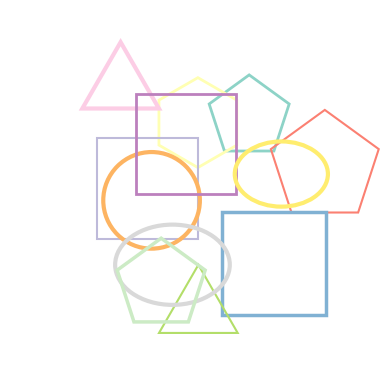[{"shape": "pentagon", "thickness": 2, "radius": 0.55, "center": [0.647, 0.696]}, {"shape": "hexagon", "thickness": 2, "radius": 0.58, "center": [0.514, 0.681]}, {"shape": "square", "thickness": 1.5, "radius": 0.66, "center": [0.382, 0.511]}, {"shape": "pentagon", "thickness": 1.5, "radius": 0.74, "center": [0.844, 0.567]}, {"shape": "square", "thickness": 2.5, "radius": 0.67, "center": [0.711, 0.316]}, {"shape": "circle", "thickness": 3, "radius": 0.63, "center": [0.394, 0.48]}, {"shape": "triangle", "thickness": 1.5, "radius": 0.59, "center": [0.515, 0.194]}, {"shape": "triangle", "thickness": 3, "radius": 0.57, "center": [0.313, 0.776]}, {"shape": "oval", "thickness": 3, "radius": 0.74, "center": [0.448, 0.312]}, {"shape": "square", "thickness": 2, "radius": 0.65, "center": [0.484, 0.627]}, {"shape": "pentagon", "thickness": 2.5, "radius": 0.6, "center": [0.419, 0.261]}, {"shape": "oval", "thickness": 3, "radius": 0.6, "center": [0.731, 0.548]}]